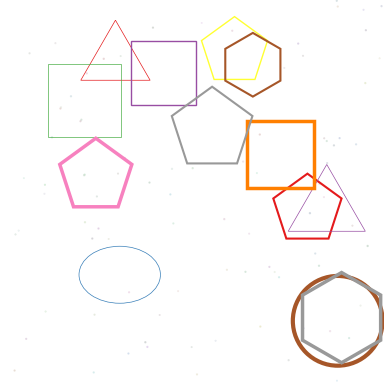[{"shape": "triangle", "thickness": 0.5, "radius": 0.52, "center": [0.3, 0.844]}, {"shape": "pentagon", "thickness": 1.5, "radius": 0.47, "center": [0.799, 0.456]}, {"shape": "oval", "thickness": 0.5, "radius": 0.53, "center": [0.311, 0.286]}, {"shape": "square", "thickness": 0.5, "radius": 0.47, "center": [0.22, 0.74]}, {"shape": "square", "thickness": 1, "radius": 0.42, "center": [0.425, 0.81]}, {"shape": "triangle", "thickness": 0.5, "radius": 0.58, "center": [0.849, 0.457]}, {"shape": "square", "thickness": 2.5, "radius": 0.44, "center": [0.728, 0.599]}, {"shape": "pentagon", "thickness": 1, "radius": 0.45, "center": [0.609, 0.867]}, {"shape": "hexagon", "thickness": 1.5, "radius": 0.41, "center": [0.657, 0.832]}, {"shape": "circle", "thickness": 3, "radius": 0.58, "center": [0.877, 0.167]}, {"shape": "pentagon", "thickness": 2.5, "radius": 0.49, "center": [0.249, 0.542]}, {"shape": "pentagon", "thickness": 1.5, "radius": 0.55, "center": [0.551, 0.665]}, {"shape": "hexagon", "thickness": 2.5, "radius": 0.59, "center": [0.887, 0.175]}]